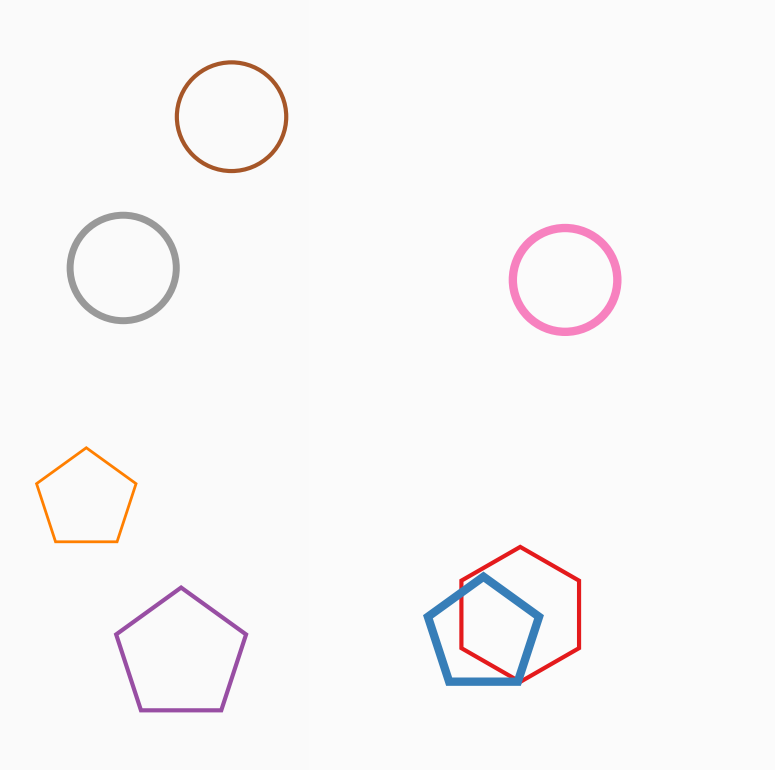[{"shape": "hexagon", "thickness": 1.5, "radius": 0.44, "center": [0.671, 0.202]}, {"shape": "pentagon", "thickness": 3, "radius": 0.38, "center": [0.624, 0.176]}, {"shape": "pentagon", "thickness": 1.5, "radius": 0.44, "center": [0.234, 0.149]}, {"shape": "pentagon", "thickness": 1, "radius": 0.34, "center": [0.111, 0.351]}, {"shape": "circle", "thickness": 1.5, "radius": 0.35, "center": [0.299, 0.848]}, {"shape": "circle", "thickness": 3, "radius": 0.34, "center": [0.729, 0.636]}, {"shape": "circle", "thickness": 2.5, "radius": 0.34, "center": [0.159, 0.652]}]